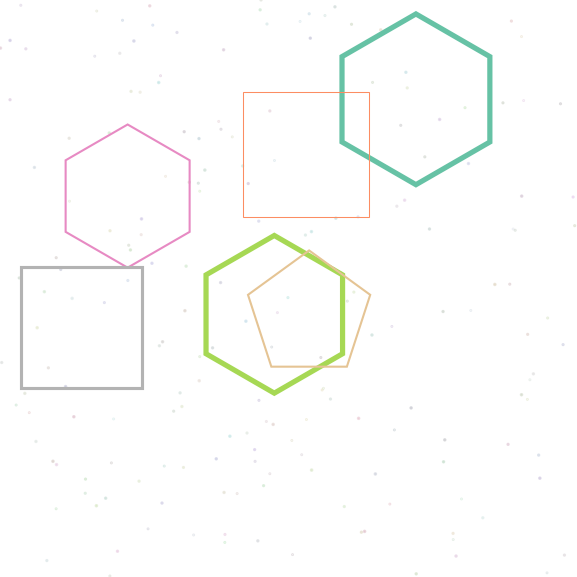[{"shape": "hexagon", "thickness": 2.5, "radius": 0.74, "center": [0.72, 0.827]}, {"shape": "square", "thickness": 0.5, "radius": 0.54, "center": [0.53, 0.732]}, {"shape": "hexagon", "thickness": 1, "radius": 0.62, "center": [0.221, 0.66]}, {"shape": "hexagon", "thickness": 2.5, "radius": 0.68, "center": [0.475, 0.455]}, {"shape": "pentagon", "thickness": 1, "radius": 0.56, "center": [0.535, 0.454]}, {"shape": "square", "thickness": 1.5, "radius": 0.52, "center": [0.141, 0.432]}]